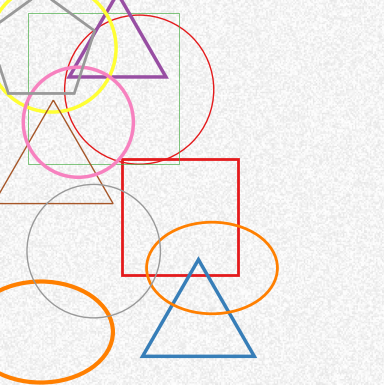[{"shape": "square", "thickness": 2, "radius": 0.75, "center": [0.468, 0.436]}, {"shape": "circle", "thickness": 1, "radius": 0.97, "center": [0.362, 0.767]}, {"shape": "triangle", "thickness": 2.5, "radius": 0.84, "center": [0.515, 0.158]}, {"shape": "square", "thickness": 0.5, "radius": 0.98, "center": [0.268, 0.77]}, {"shape": "triangle", "thickness": 2.5, "radius": 0.73, "center": [0.305, 0.873]}, {"shape": "oval", "thickness": 2, "radius": 0.85, "center": [0.551, 0.304]}, {"shape": "oval", "thickness": 3, "radius": 0.94, "center": [0.106, 0.138]}, {"shape": "circle", "thickness": 2.5, "radius": 0.83, "center": [0.135, 0.875]}, {"shape": "triangle", "thickness": 1, "radius": 0.9, "center": [0.139, 0.561]}, {"shape": "circle", "thickness": 2.5, "radius": 0.71, "center": [0.203, 0.683]}, {"shape": "pentagon", "thickness": 2, "radius": 0.73, "center": [0.107, 0.875]}, {"shape": "circle", "thickness": 1, "radius": 0.87, "center": [0.243, 0.348]}]